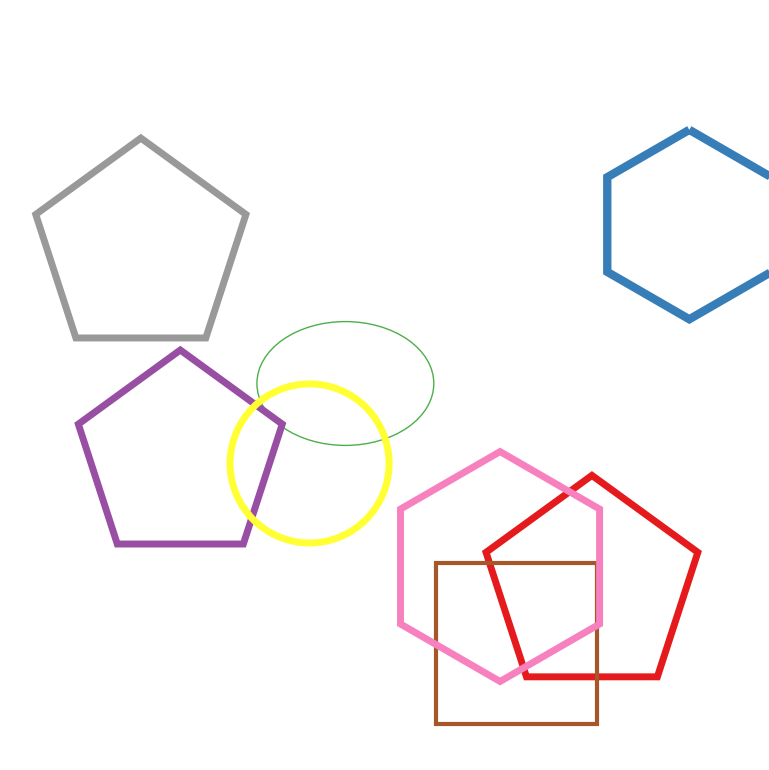[{"shape": "pentagon", "thickness": 2.5, "radius": 0.72, "center": [0.769, 0.238]}, {"shape": "hexagon", "thickness": 3, "radius": 0.62, "center": [0.895, 0.708]}, {"shape": "oval", "thickness": 0.5, "radius": 0.57, "center": [0.449, 0.502]}, {"shape": "pentagon", "thickness": 2.5, "radius": 0.7, "center": [0.234, 0.406]}, {"shape": "circle", "thickness": 2.5, "radius": 0.52, "center": [0.402, 0.398]}, {"shape": "square", "thickness": 1.5, "radius": 0.52, "center": [0.671, 0.164]}, {"shape": "hexagon", "thickness": 2.5, "radius": 0.75, "center": [0.649, 0.264]}, {"shape": "pentagon", "thickness": 2.5, "radius": 0.72, "center": [0.183, 0.677]}]